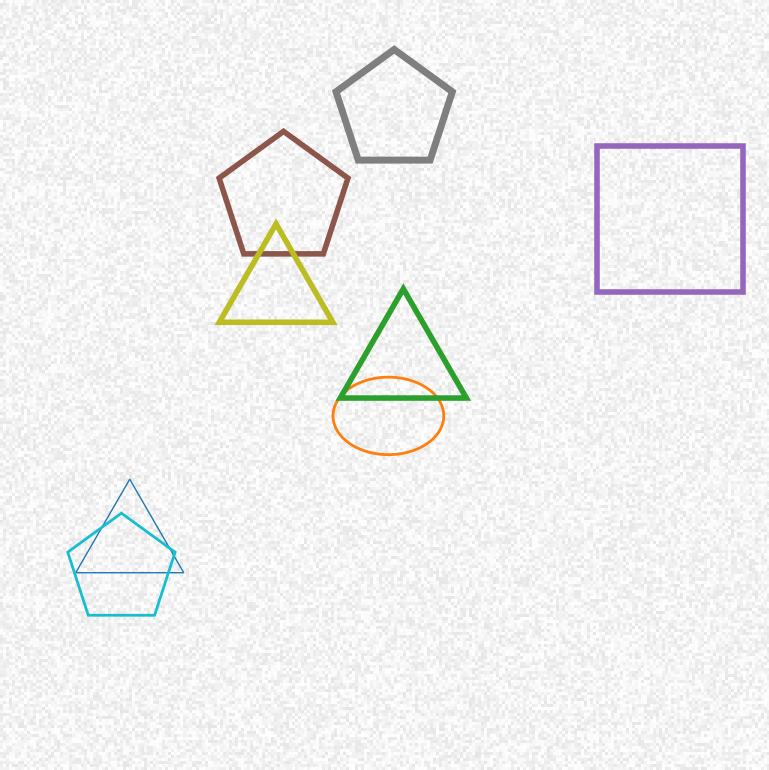[{"shape": "triangle", "thickness": 0.5, "radius": 0.4, "center": [0.168, 0.297]}, {"shape": "oval", "thickness": 1, "radius": 0.36, "center": [0.504, 0.46]}, {"shape": "triangle", "thickness": 2, "radius": 0.47, "center": [0.524, 0.53]}, {"shape": "square", "thickness": 2, "radius": 0.47, "center": [0.871, 0.715]}, {"shape": "pentagon", "thickness": 2, "radius": 0.44, "center": [0.368, 0.741]}, {"shape": "pentagon", "thickness": 2.5, "radius": 0.4, "center": [0.512, 0.856]}, {"shape": "triangle", "thickness": 2, "radius": 0.43, "center": [0.359, 0.624]}, {"shape": "pentagon", "thickness": 1, "radius": 0.37, "center": [0.158, 0.26]}]